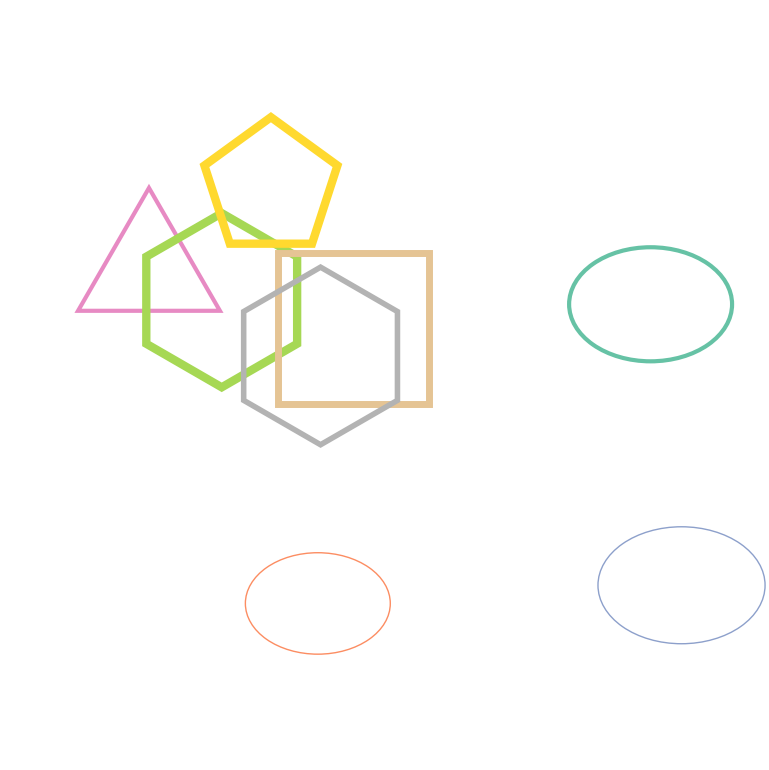[{"shape": "oval", "thickness": 1.5, "radius": 0.53, "center": [0.845, 0.605]}, {"shape": "oval", "thickness": 0.5, "radius": 0.47, "center": [0.413, 0.216]}, {"shape": "oval", "thickness": 0.5, "radius": 0.54, "center": [0.885, 0.24]}, {"shape": "triangle", "thickness": 1.5, "radius": 0.53, "center": [0.193, 0.65]}, {"shape": "hexagon", "thickness": 3, "radius": 0.57, "center": [0.288, 0.61]}, {"shape": "pentagon", "thickness": 3, "radius": 0.45, "center": [0.352, 0.757]}, {"shape": "square", "thickness": 2.5, "radius": 0.49, "center": [0.459, 0.573]}, {"shape": "hexagon", "thickness": 2, "radius": 0.58, "center": [0.416, 0.538]}]